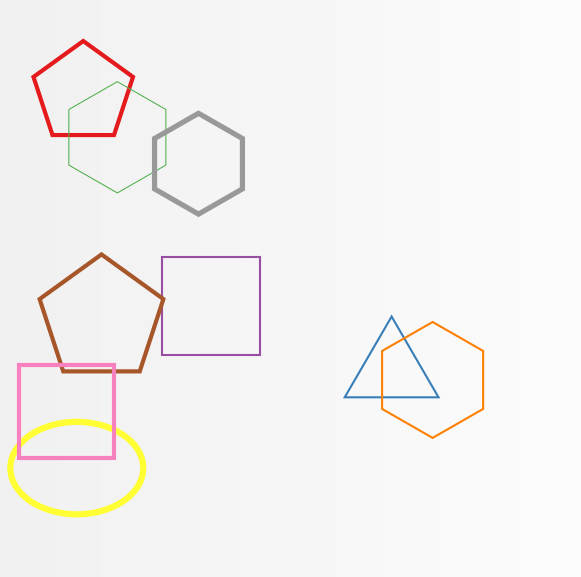[{"shape": "pentagon", "thickness": 2, "radius": 0.45, "center": [0.143, 0.838]}, {"shape": "triangle", "thickness": 1, "radius": 0.47, "center": [0.674, 0.358]}, {"shape": "hexagon", "thickness": 0.5, "radius": 0.48, "center": [0.202, 0.761]}, {"shape": "square", "thickness": 1, "radius": 0.42, "center": [0.363, 0.469]}, {"shape": "hexagon", "thickness": 1, "radius": 0.5, "center": [0.744, 0.341]}, {"shape": "oval", "thickness": 3, "radius": 0.57, "center": [0.132, 0.189]}, {"shape": "pentagon", "thickness": 2, "radius": 0.56, "center": [0.175, 0.447]}, {"shape": "square", "thickness": 2, "radius": 0.4, "center": [0.114, 0.286]}, {"shape": "hexagon", "thickness": 2.5, "radius": 0.44, "center": [0.342, 0.716]}]